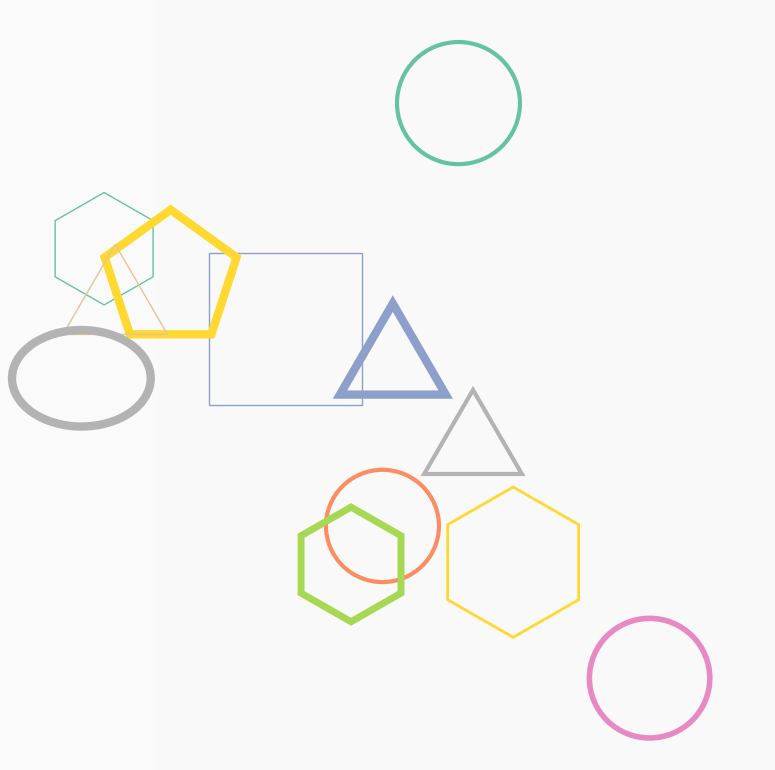[{"shape": "circle", "thickness": 1.5, "radius": 0.4, "center": [0.592, 0.866]}, {"shape": "hexagon", "thickness": 0.5, "radius": 0.36, "center": [0.134, 0.677]}, {"shape": "circle", "thickness": 1.5, "radius": 0.36, "center": [0.493, 0.317]}, {"shape": "triangle", "thickness": 3, "radius": 0.39, "center": [0.507, 0.527]}, {"shape": "square", "thickness": 0.5, "radius": 0.49, "center": [0.368, 0.572]}, {"shape": "circle", "thickness": 2, "radius": 0.39, "center": [0.838, 0.119]}, {"shape": "hexagon", "thickness": 2.5, "radius": 0.37, "center": [0.453, 0.267]}, {"shape": "pentagon", "thickness": 3, "radius": 0.45, "center": [0.22, 0.638]}, {"shape": "hexagon", "thickness": 1, "radius": 0.49, "center": [0.662, 0.27]}, {"shape": "triangle", "thickness": 0.5, "radius": 0.39, "center": [0.149, 0.605]}, {"shape": "oval", "thickness": 3, "radius": 0.45, "center": [0.105, 0.509]}, {"shape": "triangle", "thickness": 1.5, "radius": 0.36, "center": [0.61, 0.421]}]